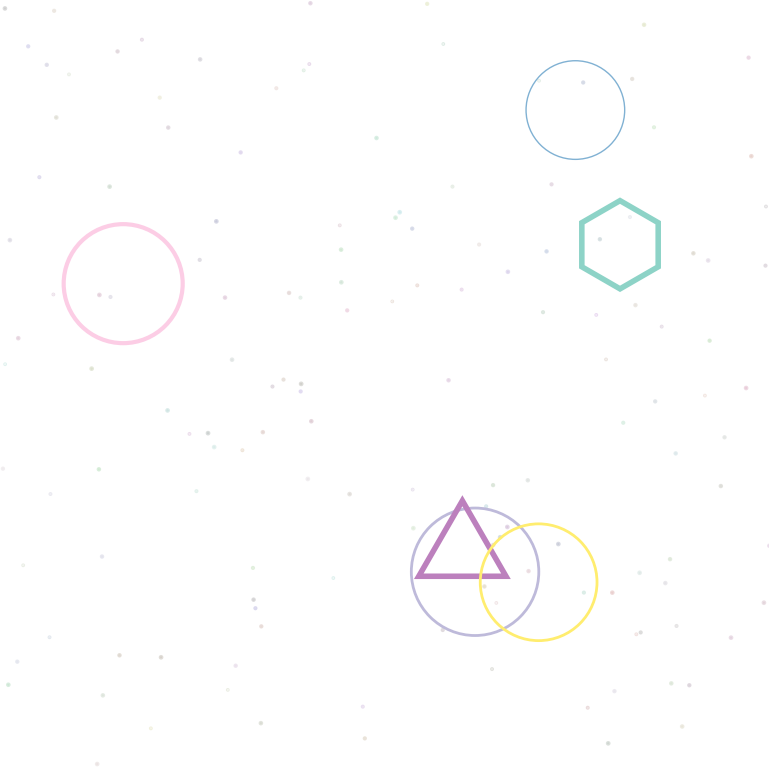[{"shape": "hexagon", "thickness": 2, "radius": 0.29, "center": [0.805, 0.682]}, {"shape": "circle", "thickness": 1, "radius": 0.41, "center": [0.617, 0.257]}, {"shape": "circle", "thickness": 0.5, "radius": 0.32, "center": [0.747, 0.857]}, {"shape": "circle", "thickness": 1.5, "radius": 0.39, "center": [0.16, 0.632]}, {"shape": "triangle", "thickness": 2, "radius": 0.33, "center": [0.6, 0.284]}, {"shape": "circle", "thickness": 1, "radius": 0.38, "center": [0.7, 0.244]}]